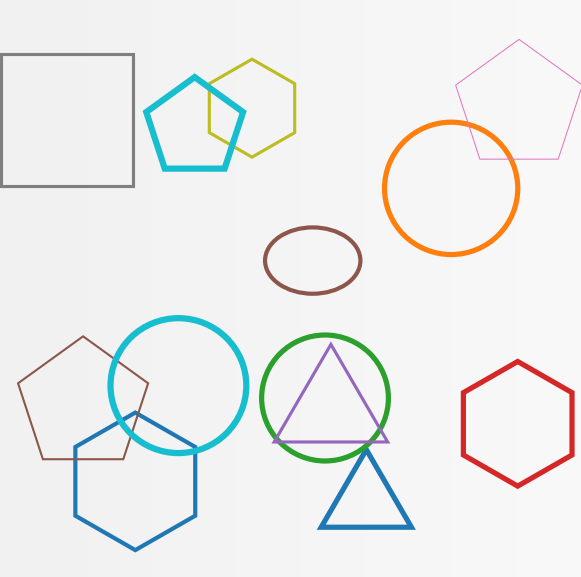[{"shape": "triangle", "thickness": 2.5, "radius": 0.45, "center": [0.63, 0.131]}, {"shape": "hexagon", "thickness": 2, "radius": 0.6, "center": [0.233, 0.166]}, {"shape": "circle", "thickness": 2.5, "radius": 0.57, "center": [0.776, 0.673]}, {"shape": "circle", "thickness": 2.5, "radius": 0.55, "center": [0.559, 0.31]}, {"shape": "hexagon", "thickness": 2.5, "radius": 0.54, "center": [0.891, 0.265]}, {"shape": "triangle", "thickness": 1.5, "radius": 0.56, "center": [0.569, 0.29]}, {"shape": "pentagon", "thickness": 1, "radius": 0.59, "center": [0.143, 0.299]}, {"shape": "oval", "thickness": 2, "radius": 0.41, "center": [0.538, 0.548]}, {"shape": "pentagon", "thickness": 0.5, "radius": 0.57, "center": [0.893, 0.816]}, {"shape": "square", "thickness": 1.5, "radius": 0.57, "center": [0.115, 0.792]}, {"shape": "hexagon", "thickness": 1.5, "radius": 0.42, "center": [0.434, 0.812]}, {"shape": "circle", "thickness": 3, "radius": 0.58, "center": [0.307, 0.331]}, {"shape": "pentagon", "thickness": 3, "radius": 0.44, "center": [0.335, 0.778]}]